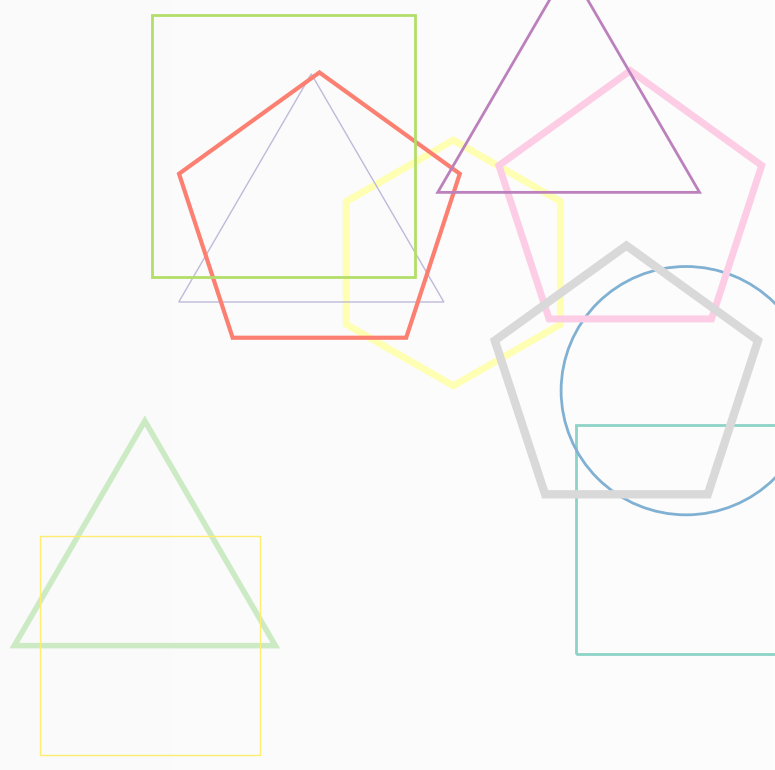[{"shape": "square", "thickness": 1, "radius": 0.74, "center": [0.892, 0.299]}, {"shape": "hexagon", "thickness": 2.5, "radius": 0.8, "center": [0.585, 0.658]}, {"shape": "triangle", "thickness": 0.5, "radius": 0.99, "center": [0.402, 0.707]}, {"shape": "pentagon", "thickness": 1.5, "radius": 0.95, "center": [0.412, 0.715]}, {"shape": "circle", "thickness": 1, "radius": 0.81, "center": [0.885, 0.493]}, {"shape": "square", "thickness": 1, "radius": 0.85, "center": [0.366, 0.81]}, {"shape": "pentagon", "thickness": 2.5, "radius": 0.89, "center": [0.813, 0.73]}, {"shape": "pentagon", "thickness": 3, "radius": 0.89, "center": [0.808, 0.503]}, {"shape": "triangle", "thickness": 1, "radius": 0.98, "center": [0.734, 0.848]}, {"shape": "triangle", "thickness": 2, "radius": 0.97, "center": [0.187, 0.259]}, {"shape": "square", "thickness": 0.5, "radius": 0.71, "center": [0.193, 0.161]}]